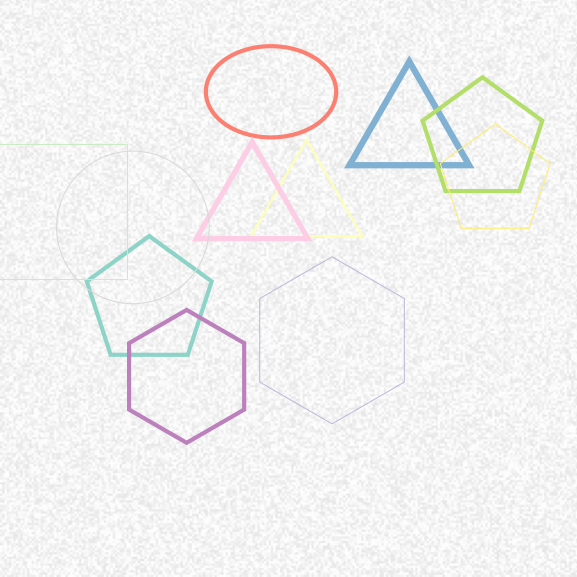[{"shape": "pentagon", "thickness": 2, "radius": 0.57, "center": [0.258, 0.477]}, {"shape": "triangle", "thickness": 1, "radius": 0.56, "center": [0.531, 0.646]}, {"shape": "hexagon", "thickness": 0.5, "radius": 0.72, "center": [0.575, 0.41]}, {"shape": "oval", "thickness": 2, "radius": 0.56, "center": [0.469, 0.84]}, {"shape": "triangle", "thickness": 3, "radius": 0.6, "center": [0.709, 0.773]}, {"shape": "pentagon", "thickness": 2, "radius": 0.54, "center": [0.835, 0.756]}, {"shape": "triangle", "thickness": 2.5, "radius": 0.56, "center": [0.437, 0.642]}, {"shape": "circle", "thickness": 0.5, "radius": 0.66, "center": [0.23, 0.605]}, {"shape": "hexagon", "thickness": 2, "radius": 0.58, "center": [0.323, 0.347]}, {"shape": "square", "thickness": 0.5, "radius": 0.58, "center": [0.103, 0.632]}, {"shape": "pentagon", "thickness": 0.5, "radius": 0.5, "center": [0.857, 0.685]}]